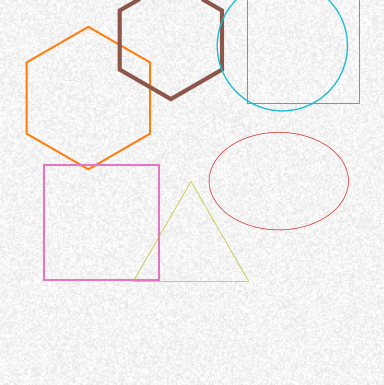[{"shape": "square", "thickness": 0.5, "radius": 0.73, "center": [0.788, 0.877]}, {"shape": "hexagon", "thickness": 1.5, "radius": 0.93, "center": [0.229, 0.745]}, {"shape": "oval", "thickness": 0.5, "radius": 0.9, "center": [0.724, 0.53]}, {"shape": "hexagon", "thickness": 3, "radius": 0.77, "center": [0.444, 0.896]}, {"shape": "square", "thickness": 1.5, "radius": 0.75, "center": [0.263, 0.422]}, {"shape": "triangle", "thickness": 0.5, "radius": 0.87, "center": [0.496, 0.356]}, {"shape": "circle", "thickness": 1, "radius": 0.85, "center": [0.733, 0.881]}]